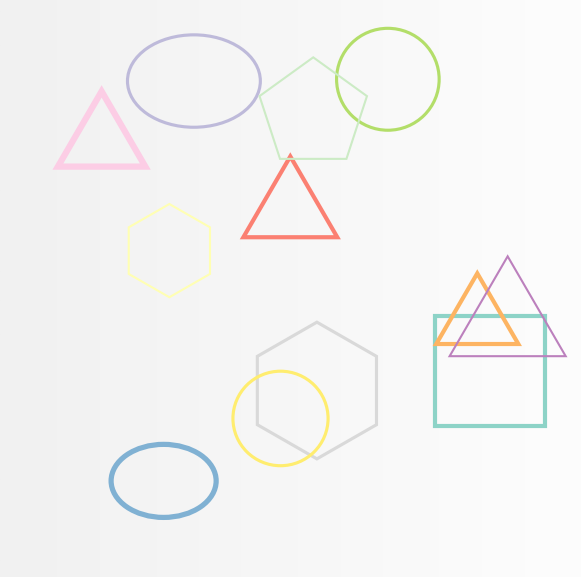[{"shape": "square", "thickness": 2, "radius": 0.47, "center": [0.842, 0.357]}, {"shape": "hexagon", "thickness": 1, "radius": 0.4, "center": [0.291, 0.565]}, {"shape": "oval", "thickness": 1.5, "radius": 0.57, "center": [0.334, 0.859]}, {"shape": "triangle", "thickness": 2, "radius": 0.47, "center": [0.499, 0.635]}, {"shape": "oval", "thickness": 2.5, "radius": 0.45, "center": [0.282, 0.166]}, {"shape": "triangle", "thickness": 2, "radius": 0.41, "center": [0.821, 0.444]}, {"shape": "circle", "thickness": 1.5, "radius": 0.44, "center": [0.667, 0.862]}, {"shape": "triangle", "thickness": 3, "radius": 0.43, "center": [0.175, 0.754]}, {"shape": "hexagon", "thickness": 1.5, "radius": 0.59, "center": [0.545, 0.323]}, {"shape": "triangle", "thickness": 1, "radius": 0.58, "center": [0.873, 0.44]}, {"shape": "pentagon", "thickness": 1, "radius": 0.49, "center": [0.539, 0.803]}, {"shape": "circle", "thickness": 1.5, "radius": 0.41, "center": [0.483, 0.275]}]